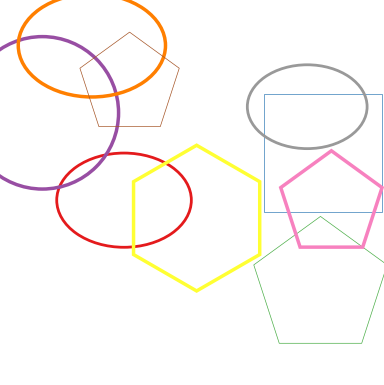[{"shape": "oval", "thickness": 2, "radius": 0.87, "center": [0.322, 0.48]}, {"shape": "square", "thickness": 0.5, "radius": 0.76, "center": [0.839, 0.602]}, {"shape": "pentagon", "thickness": 0.5, "radius": 0.91, "center": [0.832, 0.256]}, {"shape": "circle", "thickness": 2.5, "radius": 0.99, "center": [0.11, 0.707]}, {"shape": "oval", "thickness": 2.5, "radius": 0.96, "center": [0.239, 0.882]}, {"shape": "hexagon", "thickness": 2.5, "radius": 0.95, "center": [0.511, 0.433]}, {"shape": "pentagon", "thickness": 0.5, "radius": 0.68, "center": [0.337, 0.781]}, {"shape": "pentagon", "thickness": 2.5, "radius": 0.69, "center": [0.861, 0.47]}, {"shape": "oval", "thickness": 2, "radius": 0.78, "center": [0.798, 0.723]}]